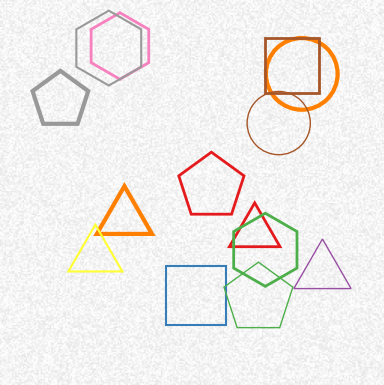[{"shape": "pentagon", "thickness": 2, "radius": 0.45, "center": [0.549, 0.516]}, {"shape": "triangle", "thickness": 2, "radius": 0.38, "center": [0.662, 0.397]}, {"shape": "square", "thickness": 1.5, "radius": 0.39, "center": [0.509, 0.232]}, {"shape": "pentagon", "thickness": 1, "radius": 0.47, "center": [0.671, 0.225]}, {"shape": "hexagon", "thickness": 2, "radius": 0.47, "center": [0.689, 0.351]}, {"shape": "triangle", "thickness": 1, "radius": 0.43, "center": [0.838, 0.293]}, {"shape": "circle", "thickness": 3, "radius": 0.47, "center": [0.784, 0.808]}, {"shape": "triangle", "thickness": 3, "radius": 0.41, "center": [0.323, 0.434]}, {"shape": "triangle", "thickness": 1.5, "radius": 0.41, "center": [0.248, 0.335]}, {"shape": "circle", "thickness": 1, "radius": 0.41, "center": [0.724, 0.68]}, {"shape": "square", "thickness": 2, "radius": 0.35, "center": [0.758, 0.83]}, {"shape": "hexagon", "thickness": 2, "radius": 0.43, "center": [0.312, 0.881]}, {"shape": "hexagon", "thickness": 1.5, "radius": 0.49, "center": [0.283, 0.875]}, {"shape": "pentagon", "thickness": 3, "radius": 0.38, "center": [0.157, 0.74]}]